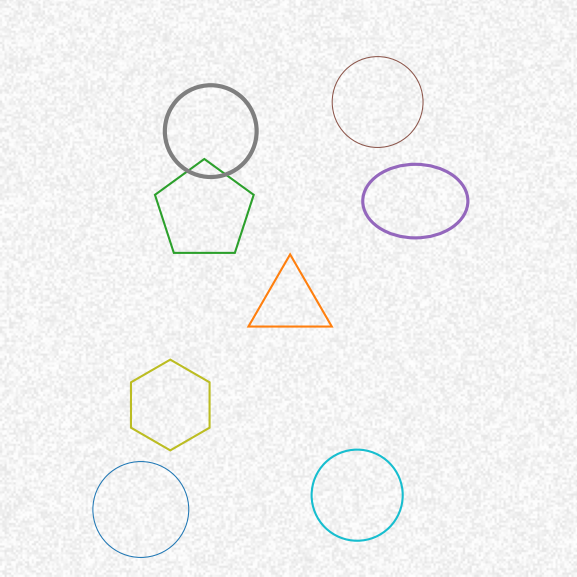[{"shape": "circle", "thickness": 0.5, "radius": 0.42, "center": [0.244, 0.117]}, {"shape": "triangle", "thickness": 1, "radius": 0.42, "center": [0.502, 0.475]}, {"shape": "pentagon", "thickness": 1, "radius": 0.45, "center": [0.354, 0.634]}, {"shape": "oval", "thickness": 1.5, "radius": 0.45, "center": [0.719, 0.651]}, {"shape": "circle", "thickness": 0.5, "radius": 0.39, "center": [0.654, 0.822]}, {"shape": "circle", "thickness": 2, "radius": 0.4, "center": [0.365, 0.772]}, {"shape": "hexagon", "thickness": 1, "radius": 0.39, "center": [0.295, 0.298]}, {"shape": "circle", "thickness": 1, "radius": 0.39, "center": [0.618, 0.142]}]